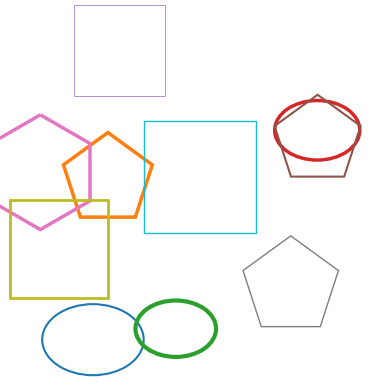[{"shape": "oval", "thickness": 1.5, "radius": 0.66, "center": [0.241, 0.118]}, {"shape": "pentagon", "thickness": 2.5, "radius": 0.61, "center": [0.28, 0.534]}, {"shape": "oval", "thickness": 3, "radius": 0.52, "center": [0.457, 0.146]}, {"shape": "oval", "thickness": 2.5, "radius": 0.55, "center": [0.824, 0.662]}, {"shape": "square", "thickness": 0.5, "radius": 0.59, "center": [0.31, 0.869]}, {"shape": "pentagon", "thickness": 1.5, "radius": 0.59, "center": [0.825, 0.636]}, {"shape": "hexagon", "thickness": 2.5, "radius": 0.75, "center": [0.105, 0.553]}, {"shape": "pentagon", "thickness": 1, "radius": 0.65, "center": [0.755, 0.257]}, {"shape": "square", "thickness": 2, "radius": 0.63, "center": [0.153, 0.354]}, {"shape": "square", "thickness": 1, "radius": 0.73, "center": [0.52, 0.54]}]